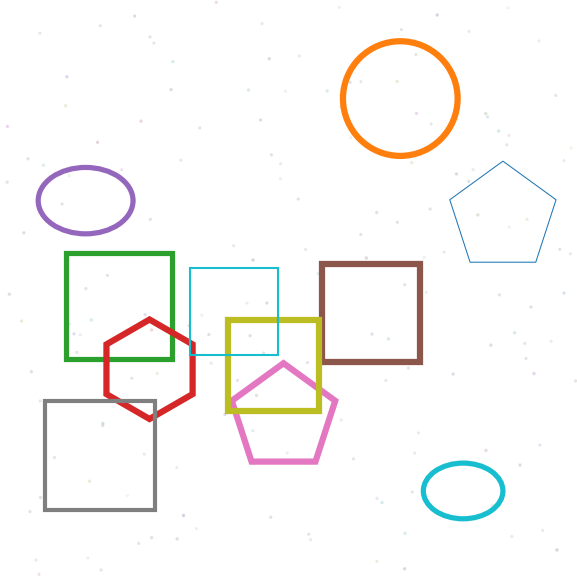[{"shape": "pentagon", "thickness": 0.5, "radius": 0.48, "center": [0.871, 0.623]}, {"shape": "circle", "thickness": 3, "radius": 0.5, "center": [0.693, 0.828]}, {"shape": "square", "thickness": 2.5, "radius": 0.46, "center": [0.206, 0.469]}, {"shape": "hexagon", "thickness": 3, "radius": 0.43, "center": [0.259, 0.36]}, {"shape": "oval", "thickness": 2.5, "radius": 0.41, "center": [0.148, 0.652]}, {"shape": "square", "thickness": 3, "radius": 0.42, "center": [0.642, 0.458]}, {"shape": "pentagon", "thickness": 3, "radius": 0.47, "center": [0.491, 0.276]}, {"shape": "square", "thickness": 2, "radius": 0.47, "center": [0.173, 0.211]}, {"shape": "square", "thickness": 3, "radius": 0.4, "center": [0.474, 0.366]}, {"shape": "square", "thickness": 1, "radius": 0.38, "center": [0.405, 0.46]}, {"shape": "oval", "thickness": 2.5, "radius": 0.34, "center": [0.802, 0.149]}]